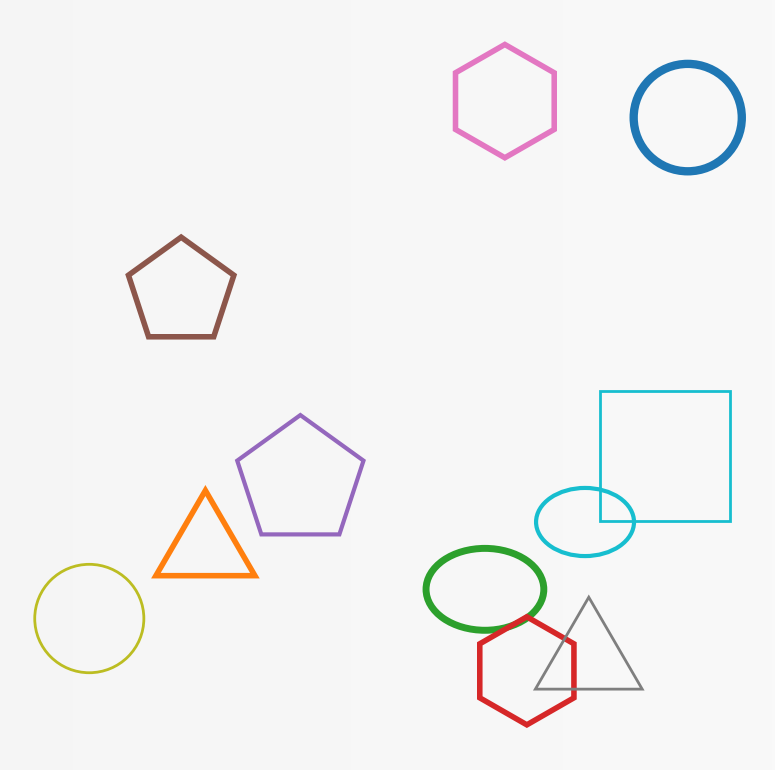[{"shape": "circle", "thickness": 3, "radius": 0.35, "center": [0.887, 0.847]}, {"shape": "triangle", "thickness": 2, "radius": 0.37, "center": [0.265, 0.289]}, {"shape": "oval", "thickness": 2.5, "radius": 0.38, "center": [0.626, 0.235]}, {"shape": "hexagon", "thickness": 2, "radius": 0.35, "center": [0.68, 0.129]}, {"shape": "pentagon", "thickness": 1.5, "radius": 0.43, "center": [0.388, 0.375]}, {"shape": "pentagon", "thickness": 2, "radius": 0.36, "center": [0.234, 0.62]}, {"shape": "hexagon", "thickness": 2, "radius": 0.37, "center": [0.651, 0.869]}, {"shape": "triangle", "thickness": 1, "radius": 0.4, "center": [0.76, 0.145]}, {"shape": "circle", "thickness": 1, "radius": 0.35, "center": [0.115, 0.197]}, {"shape": "square", "thickness": 1, "radius": 0.42, "center": [0.858, 0.408]}, {"shape": "oval", "thickness": 1.5, "radius": 0.32, "center": [0.755, 0.322]}]